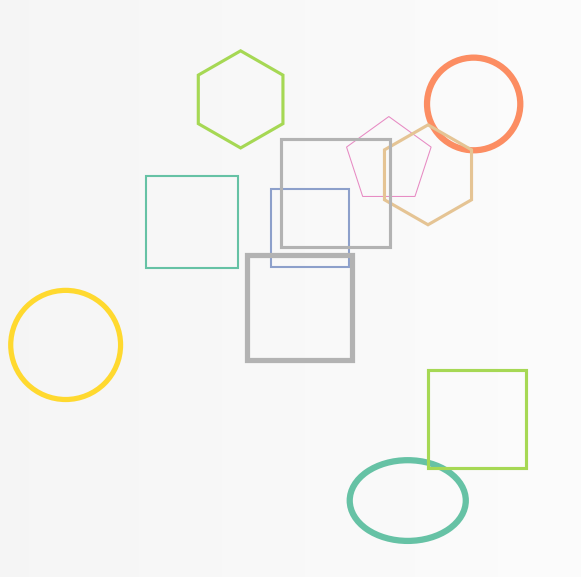[{"shape": "square", "thickness": 1, "radius": 0.4, "center": [0.331, 0.615]}, {"shape": "oval", "thickness": 3, "radius": 0.5, "center": [0.702, 0.132]}, {"shape": "circle", "thickness": 3, "radius": 0.4, "center": [0.815, 0.819]}, {"shape": "square", "thickness": 1, "radius": 0.34, "center": [0.534, 0.605]}, {"shape": "pentagon", "thickness": 0.5, "radius": 0.38, "center": [0.669, 0.721]}, {"shape": "hexagon", "thickness": 1.5, "radius": 0.42, "center": [0.414, 0.827]}, {"shape": "square", "thickness": 1.5, "radius": 0.42, "center": [0.821, 0.274]}, {"shape": "circle", "thickness": 2.5, "radius": 0.47, "center": [0.113, 0.402]}, {"shape": "hexagon", "thickness": 1.5, "radius": 0.43, "center": [0.736, 0.696]}, {"shape": "square", "thickness": 2.5, "radius": 0.45, "center": [0.515, 0.467]}, {"shape": "square", "thickness": 1.5, "radius": 0.47, "center": [0.578, 0.666]}]